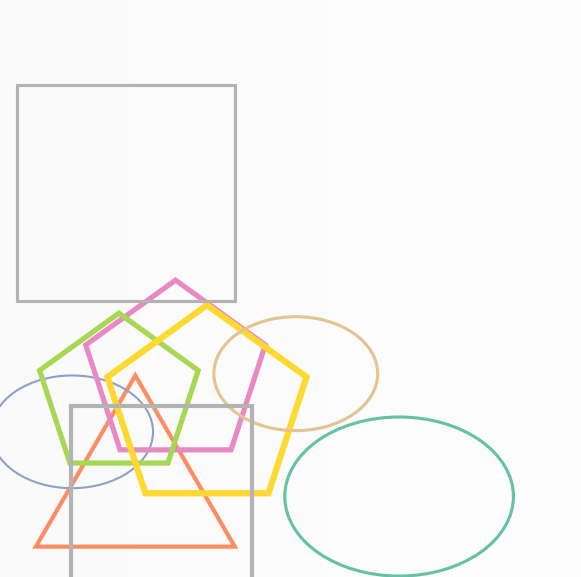[{"shape": "oval", "thickness": 1.5, "radius": 0.98, "center": [0.687, 0.139]}, {"shape": "triangle", "thickness": 2, "radius": 0.99, "center": [0.233, 0.151]}, {"shape": "oval", "thickness": 1, "radius": 0.7, "center": [0.124, 0.251]}, {"shape": "pentagon", "thickness": 2.5, "radius": 0.81, "center": [0.302, 0.352]}, {"shape": "pentagon", "thickness": 2.5, "radius": 0.72, "center": [0.205, 0.313]}, {"shape": "pentagon", "thickness": 3, "radius": 0.9, "center": [0.356, 0.291]}, {"shape": "oval", "thickness": 1.5, "radius": 0.7, "center": [0.509, 0.352]}, {"shape": "square", "thickness": 1.5, "radius": 0.94, "center": [0.217, 0.665]}, {"shape": "square", "thickness": 2, "radius": 0.78, "center": [0.277, 0.14]}]